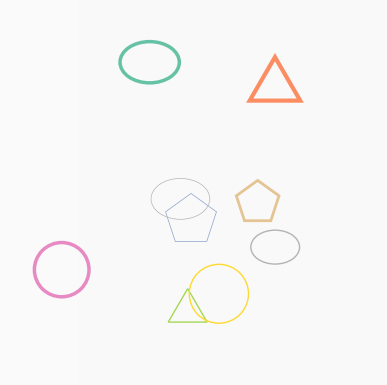[{"shape": "oval", "thickness": 2.5, "radius": 0.38, "center": [0.386, 0.838]}, {"shape": "triangle", "thickness": 3, "radius": 0.38, "center": [0.71, 0.776]}, {"shape": "pentagon", "thickness": 0.5, "radius": 0.35, "center": [0.493, 0.429]}, {"shape": "circle", "thickness": 2.5, "radius": 0.35, "center": [0.159, 0.3]}, {"shape": "triangle", "thickness": 1, "radius": 0.29, "center": [0.484, 0.192]}, {"shape": "circle", "thickness": 1, "radius": 0.38, "center": [0.565, 0.237]}, {"shape": "pentagon", "thickness": 2, "radius": 0.29, "center": [0.665, 0.474]}, {"shape": "oval", "thickness": 1, "radius": 0.31, "center": [0.71, 0.358]}, {"shape": "oval", "thickness": 0.5, "radius": 0.38, "center": [0.466, 0.483]}]